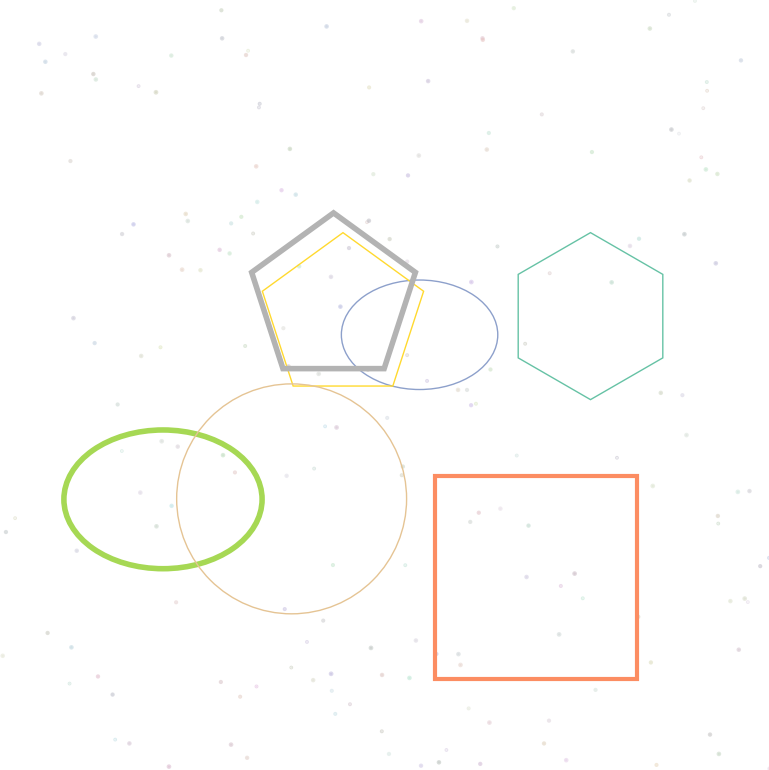[{"shape": "hexagon", "thickness": 0.5, "radius": 0.54, "center": [0.767, 0.589]}, {"shape": "square", "thickness": 1.5, "radius": 0.66, "center": [0.696, 0.25]}, {"shape": "oval", "thickness": 0.5, "radius": 0.51, "center": [0.545, 0.565]}, {"shape": "oval", "thickness": 2, "radius": 0.64, "center": [0.212, 0.352]}, {"shape": "pentagon", "thickness": 0.5, "radius": 0.55, "center": [0.445, 0.588]}, {"shape": "circle", "thickness": 0.5, "radius": 0.75, "center": [0.379, 0.352]}, {"shape": "pentagon", "thickness": 2, "radius": 0.56, "center": [0.433, 0.612]}]